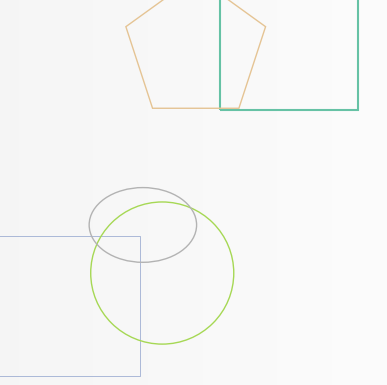[{"shape": "square", "thickness": 1.5, "radius": 0.89, "center": [0.746, 0.892]}, {"shape": "square", "thickness": 0.5, "radius": 0.91, "center": [0.178, 0.205]}, {"shape": "circle", "thickness": 1, "radius": 0.92, "center": [0.419, 0.291]}, {"shape": "pentagon", "thickness": 1, "radius": 0.95, "center": [0.505, 0.872]}, {"shape": "oval", "thickness": 1, "radius": 0.69, "center": [0.369, 0.416]}]